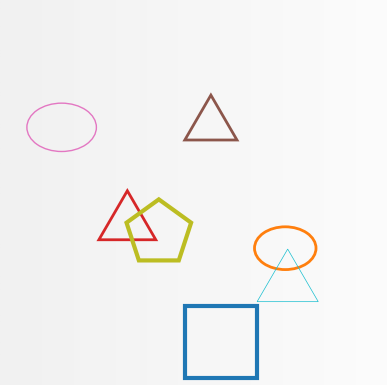[{"shape": "square", "thickness": 3, "radius": 0.47, "center": [0.57, 0.111]}, {"shape": "oval", "thickness": 2, "radius": 0.4, "center": [0.736, 0.355]}, {"shape": "triangle", "thickness": 2, "radius": 0.42, "center": [0.329, 0.42]}, {"shape": "triangle", "thickness": 2, "radius": 0.39, "center": [0.544, 0.675]}, {"shape": "oval", "thickness": 1, "radius": 0.45, "center": [0.159, 0.669]}, {"shape": "pentagon", "thickness": 3, "radius": 0.44, "center": [0.41, 0.394]}, {"shape": "triangle", "thickness": 0.5, "radius": 0.46, "center": [0.742, 0.262]}]